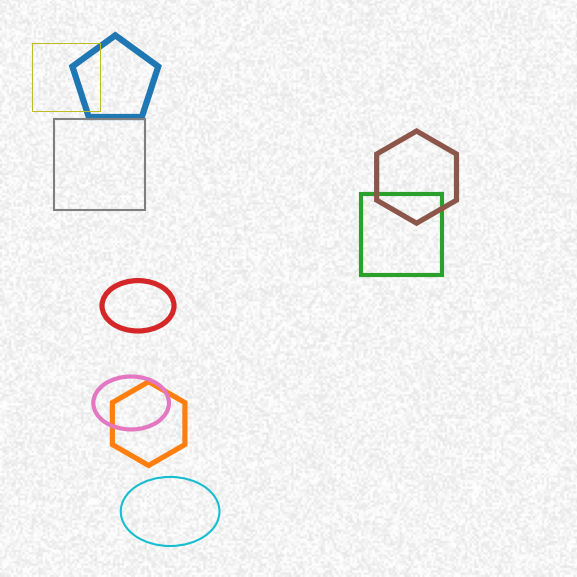[{"shape": "pentagon", "thickness": 3, "radius": 0.39, "center": [0.2, 0.86]}, {"shape": "hexagon", "thickness": 2.5, "radius": 0.36, "center": [0.257, 0.266]}, {"shape": "square", "thickness": 2, "radius": 0.35, "center": [0.696, 0.593]}, {"shape": "oval", "thickness": 2.5, "radius": 0.31, "center": [0.239, 0.47]}, {"shape": "hexagon", "thickness": 2.5, "radius": 0.4, "center": [0.721, 0.692]}, {"shape": "oval", "thickness": 2, "radius": 0.33, "center": [0.227, 0.301]}, {"shape": "square", "thickness": 1, "radius": 0.39, "center": [0.172, 0.714]}, {"shape": "square", "thickness": 0.5, "radius": 0.29, "center": [0.114, 0.866]}, {"shape": "oval", "thickness": 1, "radius": 0.43, "center": [0.295, 0.113]}]